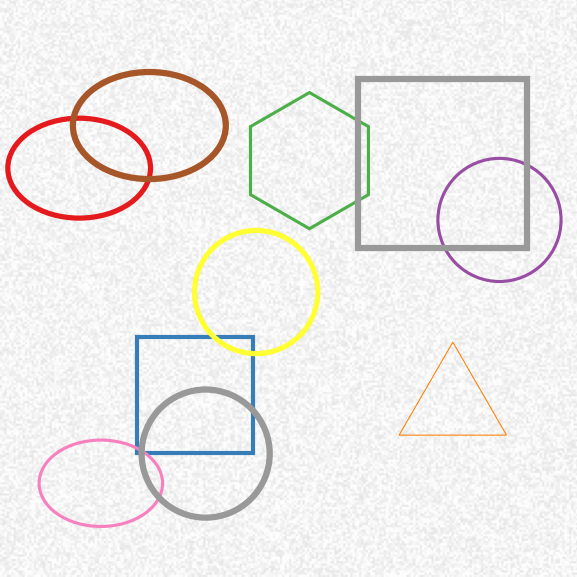[{"shape": "oval", "thickness": 2.5, "radius": 0.62, "center": [0.137, 0.708]}, {"shape": "square", "thickness": 2, "radius": 0.5, "center": [0.337, 0.315]}, {"shape": "hexagon", "thickness": 1.5, "radius": 0.59, "center": [0.536, 0.721]}, {"shape": "circle", "thickness": 1.5, "radius": 0.53, "center": [0.865, 0.618]}, {"shape": "triangle", "thickness": 0.5, "radius": 0.54, "center": [0.784, 0.299]}, {"shape": "circle", "thickness": 2.5, "radius": 0.53, "center": [0.444, 0.493]}, {"shape": "oval", "thickness": 3, "radius": 0.66, "center": [0.259, 0.782]}, {"shape": "oval", "thickness": 1.5, "radius": 0.53, "center": [0.175, 0.162]}, {"shape": "square", "thickness": 3, "radius": 0.73, "center": [0.766, 0.716]}, {"shape": "circle", "thickness": 3, "radius": 0.55, "center": [0.356, 0.214]}]